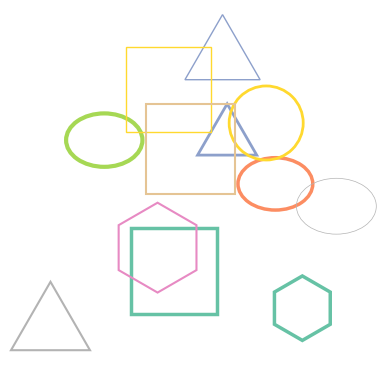[{"shape": "hexagon", "thickness": 2.5, "radius": 0.42, "center": [0.785, 0.199]}, {"shape": "square", "thickness": 2.5, "radius": 0.56, "center": [0.453, 0.297]}, {"shape": "oval", "thickness": 2.5, "radius": 0.49, "center": [0.715, 0.522]}, {"shape": "triangle", "thickness": 1, "radius": 0.56, "center": [0.578, 0.849]}, {"shape": "triangle", "thickness": 2, "radius": 0.44, "center": [0.59, 0.641]}, {"shape": "hexagon", "thickness": 1.5, "radius": 0.58, "center": [0.409, 0.357]}, {"shape": "oval", "thickness": 3, "radius": 0.5, "center": [0.271, 0.636]}, {"shape": "circle", "thickness": 2, "radius": 0.48, "center": [0.691, 0.681]}, {"shape": "square", "thickness": 1, "radius": 0.55, "center": [0.437, 0.767]}, {"shape": "square", "thickness": 1.5, "radius": 0.58, "center": [0.494, 0.613]}, {"shape": "oval", "thickness": 0.5, "radius": 0.52, "center": [0.874, 0.464]}, {"shape": "triangle", "thickness": 1.5, "radius": 0.59, "center": [0.131, 0.15]}]